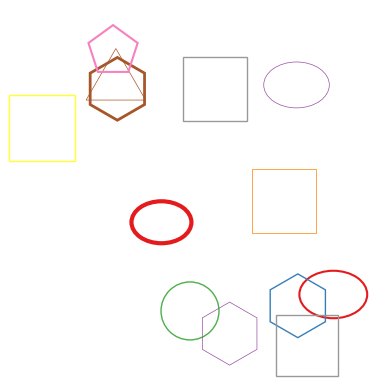[{"shape": "oval", "thickness": 1.5, "radius": 0.44, "center": [0.866, 0.235]}, {"shape": "oval", "thickness": 3, "radius": 0.39, "center": [0.419, 0.423]}, {"shape": "hexagon", "thickness": 1, "radius": 0.41, "center": [0.774, 0.206]}, {"shape": "circle", "thickness": 1, "radius": 0.38, "center": [0.494, 0.192]}, {"shape": "hexagon", "thickness": 0.5, "radius": 0.41, "center": [0.596, 0.133]}, {"shape": "oval", "thickness": 0.5, "radius": 0.43, "center": [0.77, 0.779]}, {"shape": "square", "thickness": 0.5, "radius": 0.42, "center": [0.738, 0.478]}, {"shape": "square", "thickness": 1, "radius": 0.42, "center": [0.109, 0.668]}, {"shape": "triangle", "thickness": 0.5, "radius": 0.45, "center": [0.301, 0.785]}, {"shape": "hexagon", "thickness": 2, "radius": 0.41, "center": [0.305, 0.769]}, {"shape": "pentagon", "thickness": 1.5, "radius": 0.34, "center": [0.294, 0.868]}, {"shape": "square", "thickness": 1, "radius": 0.41, "center": [0.558, 0.769]}, {"shape": "square", "thickness": 1, "radius": 0.4, "center": [0.797, 0.103]}]